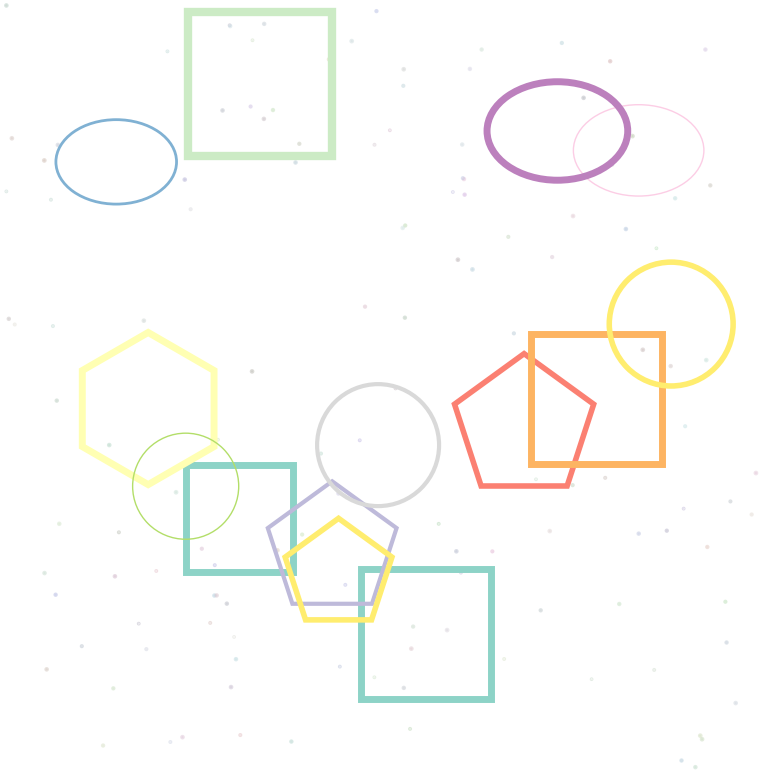[{"shape": "square", "thickness": 2.5, "radius": 0.35, "center": [0.311, 0.327]}, {"shape": "square", "thickness": 2.5, "radius": 0.42, "center": [0.553, 0.177]}, {"shape": "hexagon", "thickness": 2.5, "radius": 0.49, "center": [0.192, 0.469]}, {"shape": "pentagon", "thickness": 1.5, "radius": 0.44, "center": [0.431, 0.287]}, {"shape": "pentagon", "thickness": 2, "radius": 0.48, "center": [0.681, 0.446]}, {"shape": "oval", "thickness": 1, "radius": 0.39, "center": [0.151, 0.79]}, {"shape": "square", "thickness": 2.5, "radius": 0.42, "center": [0.775, 0.482]}, {"shape": "circle", "thickness": 0.5, "radius": 0.34, "center": [0.241, 0.369]}, {"shape": "oval", "thickness": 0.5, "radius": 0.42, "center": [0.829, 0.805]}, {"shape": "circle", "thickness": 1.5, "radius": 0.4, "center": [0.491, 0.422]}, {"shape": "oval", "thickness": 2.5, "radius": 0.46, "center": [0.724, 0.83]}, {"shape": "square", "thickness": 3, "radius": 0.47, "center": [0.338, 0.891]}, {"shape": "pentagon", "thickness": 2, "radius": 0.36, "center": [0.44, 0.254]}, {"shape": "circle", "thickness": 2, "radius": 0.4, "center": [0.872, 0.579]}]